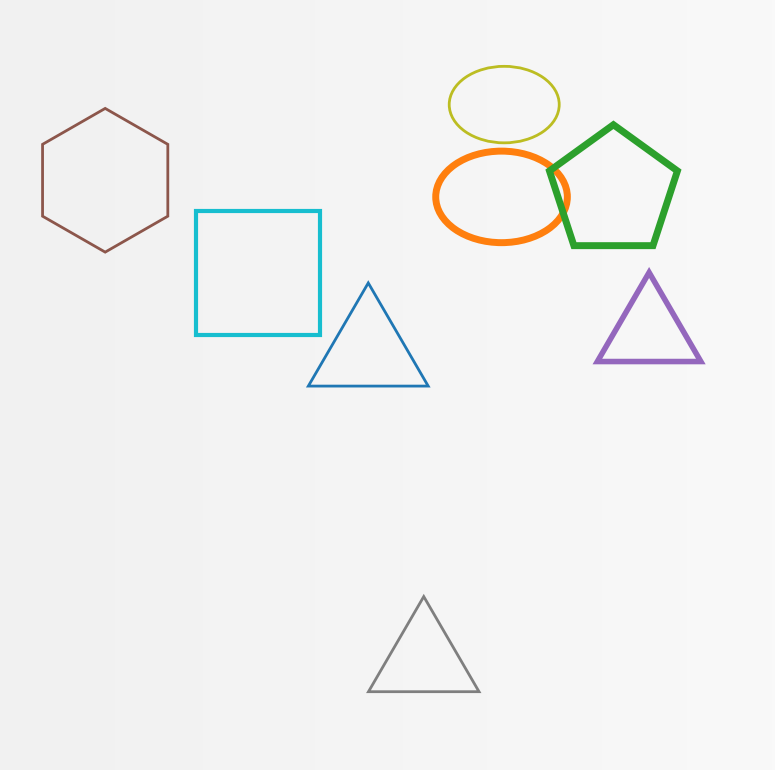[{"shape": "triangle", "thickness": 1, "radius": 0.45, "center": [0.475, 0.543]}, {"shape": "oval", "thickness": 2.5, "radius": 0.42, "center": [0.647, 0.744]}, {"shape": "pentagon", "thickness": 2.5, "radius": 0.43, "center": [0.792, 0.751]}, {"shape": "triangle", "thickness": 2, "radius": 0.39, "center": [0.838, 0.569]}, {"shape": "hexagon", "thickness": 1, "radius": 0.47, "center": [0.136, 0.766]}, {"shape": "triangle", "thickness": 1, "radius": 0.41, "center": [0.547, 0.143]}, {"shape": "oval", "thickness": 1, "radius": 0.35, "center": [0.651, 0.864]}, {"shape": "square", "thickness": 1.5, "radius": 0.4, "center": [0.333, 0.646]}]